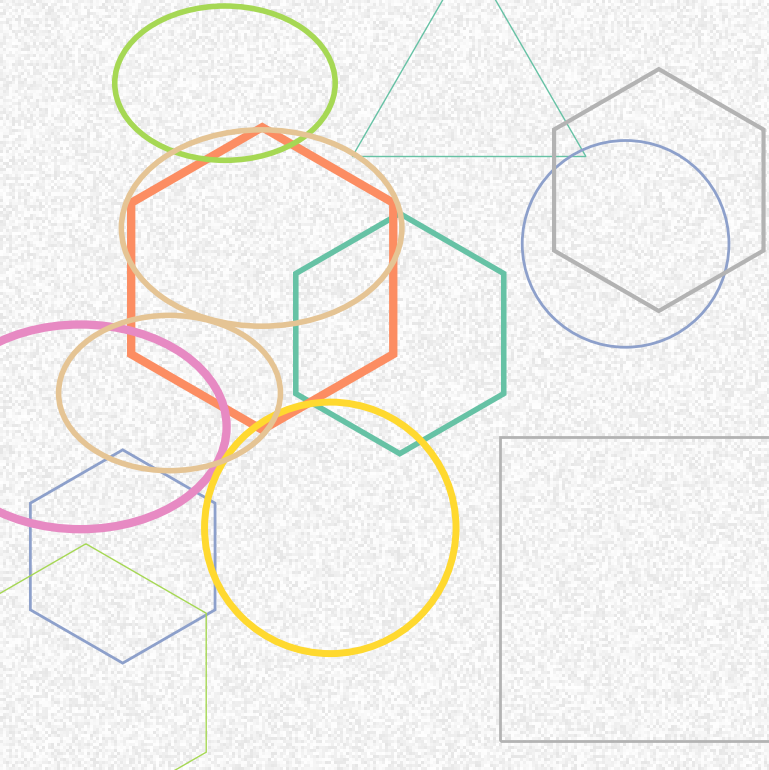[{"shape": "triangle", "thickness": 0.5, "radius": 0.88, "center": [0.609, 0.884]}, {"shape": "hexagon", "thickness": 2, "radius": 0.78, "center": [0.519, 0.567]}, {"shape": "hexagon", "thickness": 3, "radius": 0.98, "center": [0.341, 0.638]}, {"shape": "circle", "thickness": 1, "radius": 0.67, "center": [0.812, 0.683]}, {"shape": "hexagon", "thickness": 1, "radius": 0.69, "center": [0.159, 0.277]}, {"shape": "oval", "thickness": 3, "radius": 0.95, "center": [0.104, 0.446]}, {"shape": "hexagon", "thickness": 0.5, "radius": 0.9, "center": [0.112, 0.113]}, {"shape": "oval", "thickness": 2, "radius": 0.72, "center": [0.292, 0.892]}, {"shape": "circle", "thickness": 2.5, "radius": 0.82, "center": [0.429, 0.314]}, {"shape": "oval", "thickness": 2, "radius": 0.91, "center": [0.34, 0.704]}, {"shape": "oval", "thickness": 2, "radius": 0.72, "center": [0.22, 0.49]}, {"shape": "hexagon", "thickness": 1.5, "radius": 0.79, "center": [0.856, 0.753]}, {"shape": "square", "thickness": 1, "radius": 0.99, "center": [0.847, 0.235]}]